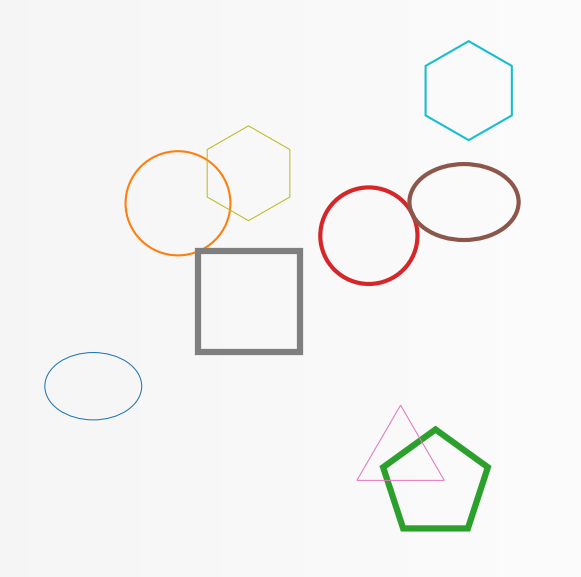[{"shape": "oval", "thickness": 0.5, "radius": 0.42, "center": [0.16, 0.33]}, {"shape": "circle", "thickness": 1, "radius": 0.45, "center": [0.306, 0.647]}, {"shape": "pentagon", "thickness": 3, "radius": 0.47, "center": [0.749, 0.161]}, {"shape": "circle", "thickness": 2, "radius": 0.42, "center": [0.635, 0.591]}, {"shape": "oval", "thickness": 2, "radius": 0.47, "center": [0.798, 0.649]}, {"shape": "triangle", "thickness": 0.5, "radius": 0.43, "center": [0.689, 0.211]}, {"shape": "square", "thickness": 3, "radius": 0.44, "center": [0.429, 0.477]}, {"shape": "hexagon", "thickness": 0.5, "radius": 0.41, "center": [0.428, 0.699]}, {"shape": "hexagon", "thickness": 1, "radius": 0.43, "center": [0.806, 0.842]}]